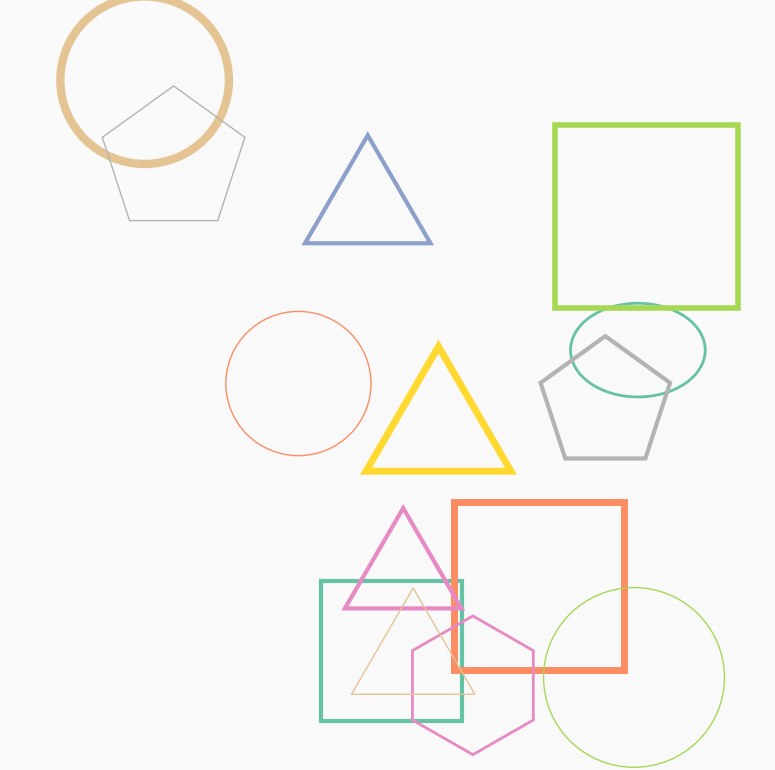[{"shape": "square", "thickness": 1.5, "radius": 0.45, "center": [0.505, 0.155]}, {"shape": "oval", "thickness": 1, "radius": 0.43, "center": [0.823, 0.545]}, {"shape": "circle", "thickness": 0.5, "radius": 0.47, "center": [0.385, 0.502]}, {"shape": "square", "thickness": 2.5, "radius": 0.55, "center": [0.696, 0.239]}, {"shape": "triangle", "thickness": 1.5, "radius": 0.47, "center": [0.475, 0.731]}, {"shape": "triangle", "thickness": 1.5, "radius": 0.43, "center": [0.52, 0.253]}, {"shape": "hexagon", "thickness": 1, "radius": 0.45, "center": [0.61, 0.11]}, {"shape": "square", "thickness": 2, "radius": 0.59, "center": [0.834, 0.719]}, {"shape": "circle", "thickness": 0.5, "radius": 0.58, "center": [0.818, 0.12]}, {"shape": "triangle", "thickness": 2.5, "radius": 0.54, "center": [0.566, 0.442]}, {"shape": "circle", "thickness": 3, "radius": 0.54, "center": [0.187, 0.896]}, {"shape": "triangle", "thickness": 0.5, "radius": 0.46, "center": [0.533, 0.144]}, {"shape": "pentagon", "thickness": 0.5, "radius": 0.48, "center": [0.224, 0.792]}, {"shape": "pentagon", "thickness": 1.5, "radius": 0.44, "center": [0.781, 0.476]}]